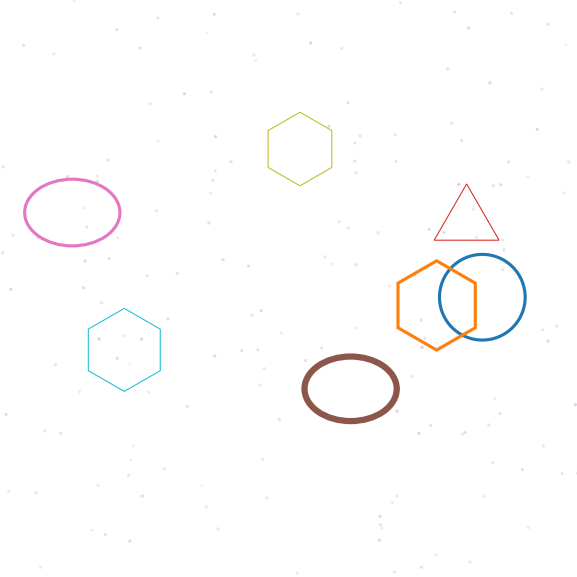[{"shape": "circle", "thickness": 1.5, "radius": 0.37, "center": [0.835, 0.484]}, {"shape": "hexagon", "thickness": 1.5, "radius": 0.39, "center": [0.756, 0.47]}, {"shape": "triangle", "thickness": 0.5, "radius": 0.32, "center": [0.808, 0.616]}, {"shape": "oval", "thickness": 3, "radius": 0.4, "center": [0.607, 0.326]}, {"shape": "oval", "thickness": 1.5, "radius": 0.41, "center": [0.125, 0.631]}, {"shape": "hexagon", "thickness": 0.5, "radius": 0.32, "center": [0.519, 0.741]}, {"shape": "hexagon", "thickness": 0.5, "radius": 0.36, "center": [0.215, 0.393]}]